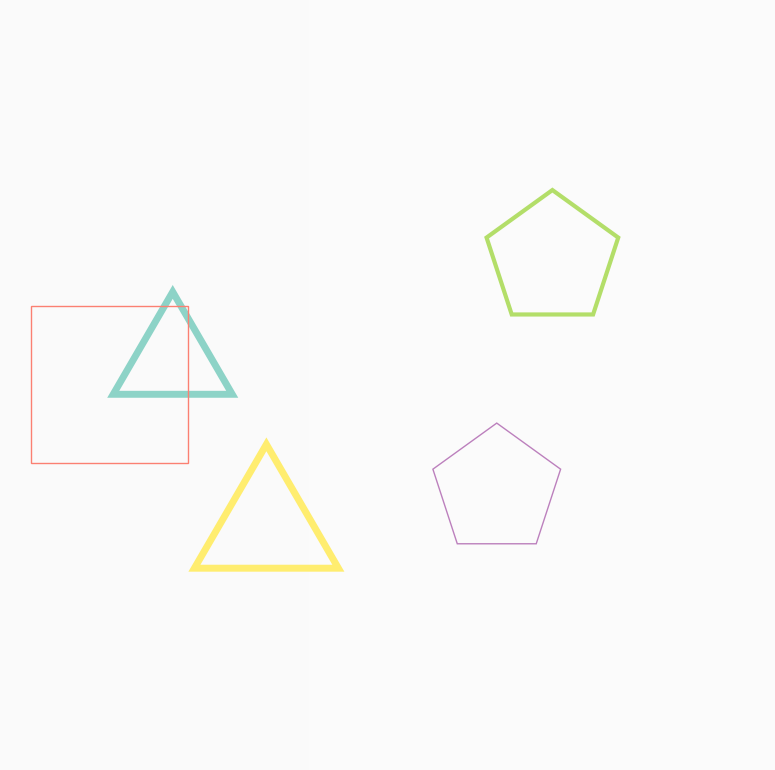[{"shape": "triangle", "thickness": 2.5, "radius": 0.44, "center": [0.223, 0.532]}, {"shape": "square", "thickness": 0.5, "radius": 0.51, "center": [0.141, 0.501]}, {"shape": "pentagon", "thickness": 1.5, "radius": 0.45, "center": [0.713, 0.664]}, {"shape": "pentagon", "thickness": 0.5, "radius": 0.43, "center": [0.641, 0.364]}, {"shape": "triangle", "thickness": 2.5, "radius": 0.54, "center": [0.344, 0.316]}]